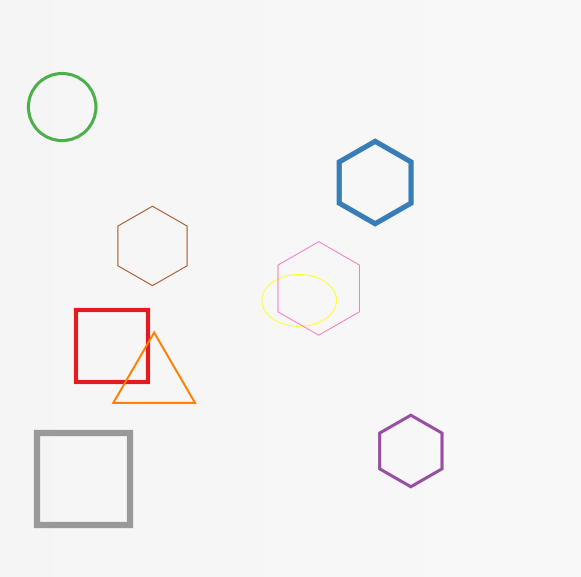[{"shape": "square", "thickness": 2, "radius": 0.31, "center": [0.193, 0.4]}, {"shape": "hexagon", "thickness": 2.5, "radius": 0.36, "center": [0.645, 0.683]}, {"shape": "circle", "thickness": 1.5, "radius": 0.29, "center": [0.107, 0.814]}, {"shape": "hexagon", "thickness": 1.5, "radius": 0.31, "center": [0.707, 0.218]}, {"shape": "triangle", "thickness": 1, "radius": 0.41, "center": [0.265, 0.342]}, {"shape": "oval", "thickness": 0.5, "radius": 0.32, "center": [0.515, 0.479]}, {"shape": "hexagon", "thickness": 0.5, "radius": 0.34, "center": [0.262, 0.573]}, {"shape": "hexagon", "thickness": 0.5, "radius": 0.4, "center": [0.548, 0.5]}, {"shape": "square", "thickness": 3, "radius": 0.4, "center": [0.144, 0.169]}]